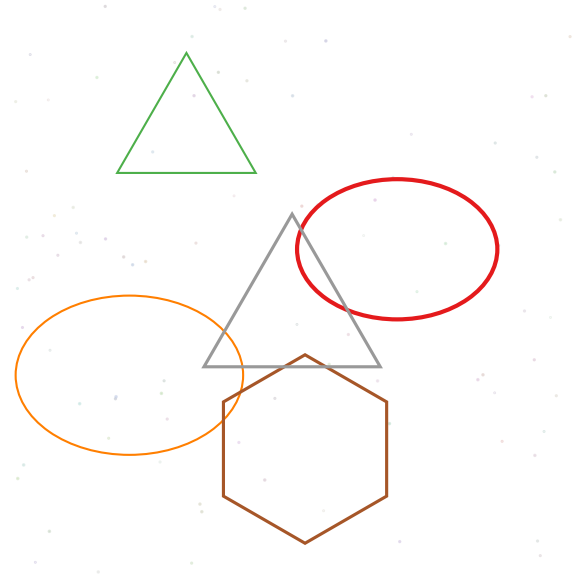[{"shape": "oval", "thickness": 2, "radius": 0.87, "center": [0.688, 0.567]}, {"shape": "triangle", "thickness": 1, "radius": 0.69, "center": [0.323, 0.769]}, {"shape": "oval", "thickness": 1, "radius": 0.98, "center": [0.224, 0.349]}, {"shape": "hexagon", "thickness": 1.5, "radius": 0.82, "center": [0.528, 0.222]}, {"shape": "triangle", "thickness": 1.5, "radius": 0.88, "center": [0.506, 0.452]}]